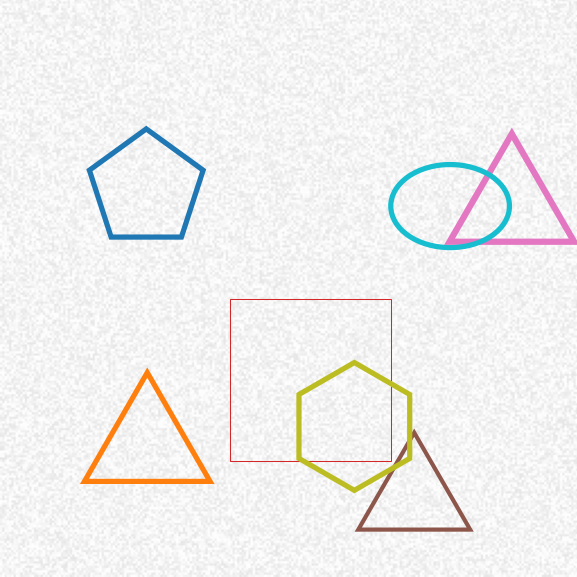[{"shape": "pentagon", "thickness": 2.5, "radius": 0.52, "center": [0.253, 0.672]}, {"shape": "triangle", "thickness": 2.5, "radius": 0.63, "center": [0.255, 0.228]}, {"shape": "square", "thickness": 0.5, "radius": 0.7, "center": [0.538, 0.341]}, {"shape": "triangle", "thickness": 2, "radius": 0.56, "center": [0.717, 0.138]}, {"shape": "triangle", "thickness": 3, "radius": 0.62, "center": [0.886, 0.643]}, {"shape": "hexagon", "thickness": 2.5, "radius": 0.55, "center": [0.614, 0.261]}, {"shape": "oval", "thickness": 2.5, "radius": 0.51, "center": [0.779, 0.642]}]